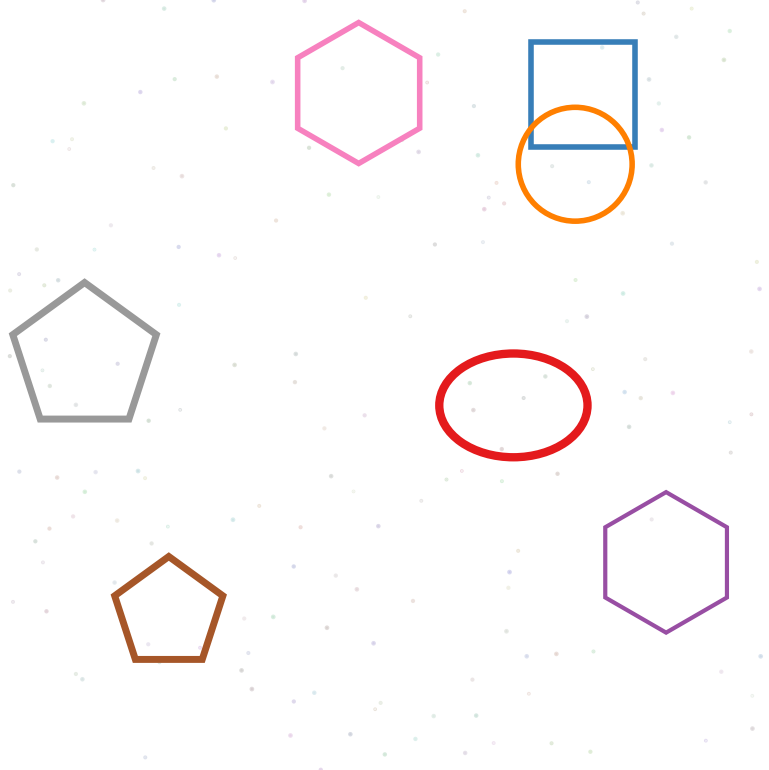[{"shape": "oval", "thickness": 3, "radius": 0.48, "center": [0.667, 0.474]}, {"shape": "square", "thickness": 2, "radius": 0.34, "center": [0.757, 0.878]}, {"shape": "hexagon", "thickness": 1.5, "radius": 0.46, "center": [0.865, 0.27]}, {"shape": "circle", "thickness": 2, "radius": 0.37, "center": [0.747, 0.787]}, {"shape": "pentagon", "thickness": 2.5, "radius": 0.37, "center": [0.219, 0.203]}, {"shape": "hexagon", "thickness": 2, "radius": 0.46, "center": [0.466, 0.879]}, {"shape": "pentagon", "thickness": 2.5, "radius": 0.49, "center": [0.11, 0.535]}]